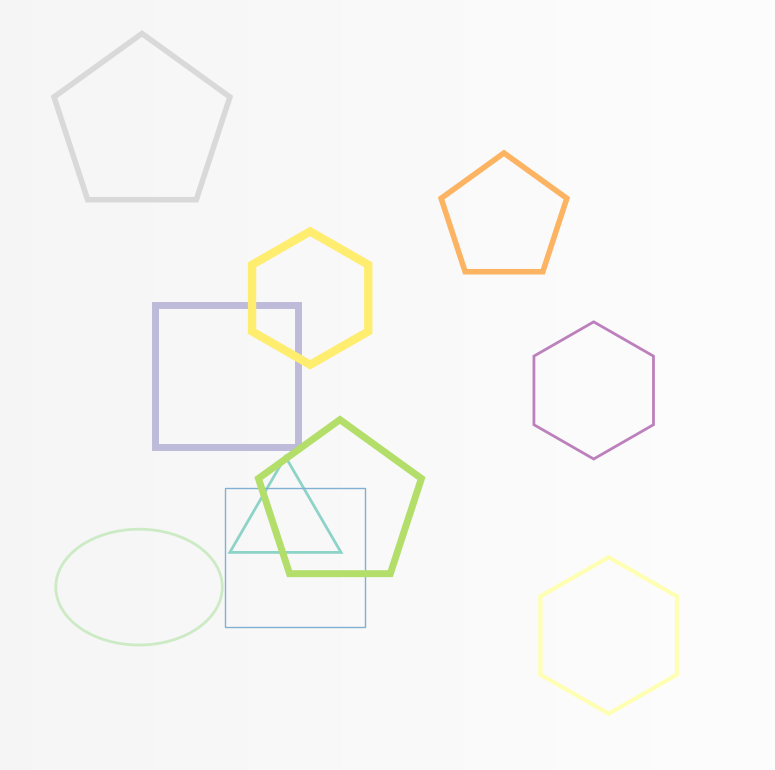[{"shape": "triangle", "thickness": 1, "radius": 0.41, "center": [0.368, 0.324]}, {"shape": "hexagon", "thickness": 1.5, "radius": 0.51, "center": [0.785, 0.175]}, {"shape": "square", "thickness": 2.5, "radius": 0.46, "center": [0.293, 0.512]}, {"shape": "square", "thickness": 0.5, "radius": 0.45, "center": [0.38, 0.276]}, {"shape": "pentagon", "thickness": 2, "radius": 0.43, "center": [0.65, 0.716]}, {"shape": "pentagon", "thickness": 2.5, "radius": 0.55, "center": [0.439, 0.344]}, {"shape": "pentagon", "thickness": 2, "radius": 0.6, "center": [0.183, 0.837]}, {"shape": "hexagon", "thickness": 1, "radius": 0.45, "center": [0.766, 0.493]}, {"shape": "oval", "thickness": 1, "radius": 0.54, "center": [0.179, 0.238]}, {"shape": "hexagon", "thickness": 3, "radius": 0.43, "center": [0.4, 0.613]}]